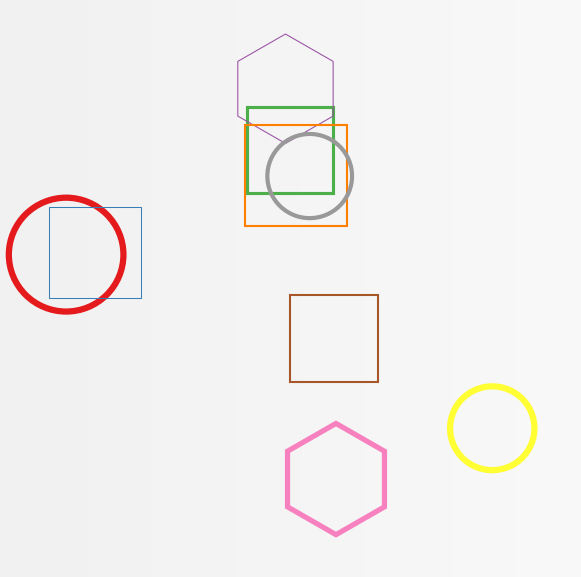[{"shape": "circle", "thickness": 3, "radius": 0.49, "center": [0.114, 0.558]}, {"shape": "square", "thickness": 0.5, "radius": 0.39, "center": [0.164, 0.562]}, {"shape": "square", "thickness": 1.5, "radius": 0.37, "center": [0.499, 0.74]}, {"shape": "hexagon", "thickness": 0.5, "radius": 0.47, "center": [0.491, 0.845]}, {"shape": "square", "thickness": 1, "radius": 0.44, "center": [0.509, 0.694]}, {"shape": "circle", "thickness": 3, "radius": 0.36, "center": [0.847, 0.258]}, {"shape": "square", "thickness": 1, "radius": 0.38, "center": [0.575, 0.413]}, {"shape": "hexagon", "thickness": 2.5, "radius": 0.48, "center": [0.578, 0.17]}, {"shape": "circle", "thickness": 2, "radius": 0.36, "center": [0.533, 0.694]}]